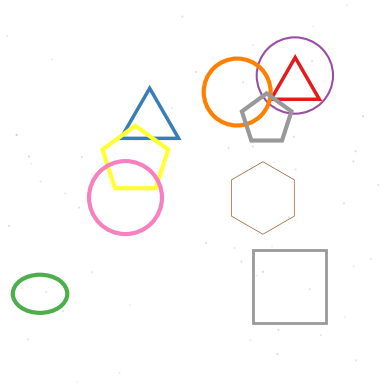[{"shape": "triangle", "thickness": 2.5, "radius": 0.36, "center": [0.767, 0.778]}, {"shape": "triangle", "thickness": 2.5, "radius": 0.43, "center": [0.389, 0.684]}, {"shape": "oval", "thickness": 3, "radius": 0.35, "center": [0.104, 0.237]}, {"shape": "circle", "thickness": 1.5, "radius": 0.5, "center": [0.766, 0.804]}, {"shape": "circle", "thickness": 3, "radius": 0.43, "center": [0.616, 0.761]}, {"shape": "pentagon", "thickness": 3, "radius": 0.45, "center": [0.351, 0.584]}, {"shape": "hexagon", "thickness": 0.5, "radius": 0.47, "center": [0.683, 0.486]}, {"shape": "circle", "thickness": 3, "radius": 0.47, "center": [0.326, 0.487]}, {"shape": "square", "thickness": 2, "radius": 0.47, "center": [0.752, 0.256]}, {"shape": "pentagon", "thickness": 3, "radius": 0.34, "center": [0.693, 0.69]}]